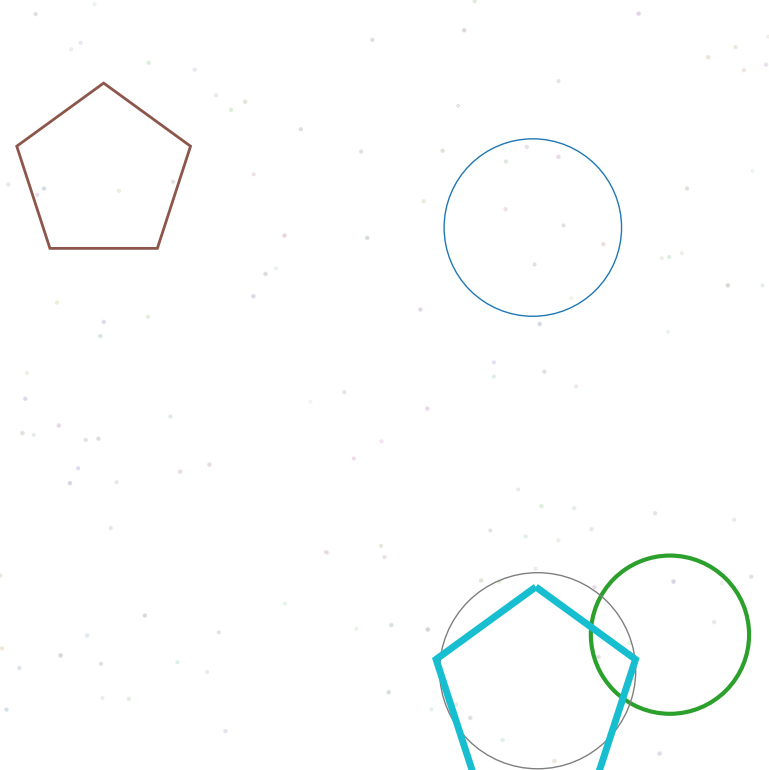[{"shape": "circle", "thickness": 0.5, "radius": 0.58, "center": [0.692, 0.704]}, {"shape": "circle", "thickness": 1.5, "radius": 0.51, "center": [0.87, 0.176]}, {"shape": "pentagon", "thickness": 1, "radius": 0.59, "center": [0.135, 0.773]}, {"shape": "circle", "thickness": 0.5, "radius": 0.64, "center": [0.698, 0.129]}, {"shape": "pentagon", "thickness": 2.5, "radius": 0.68, "center": [0.696, 0.102]}]